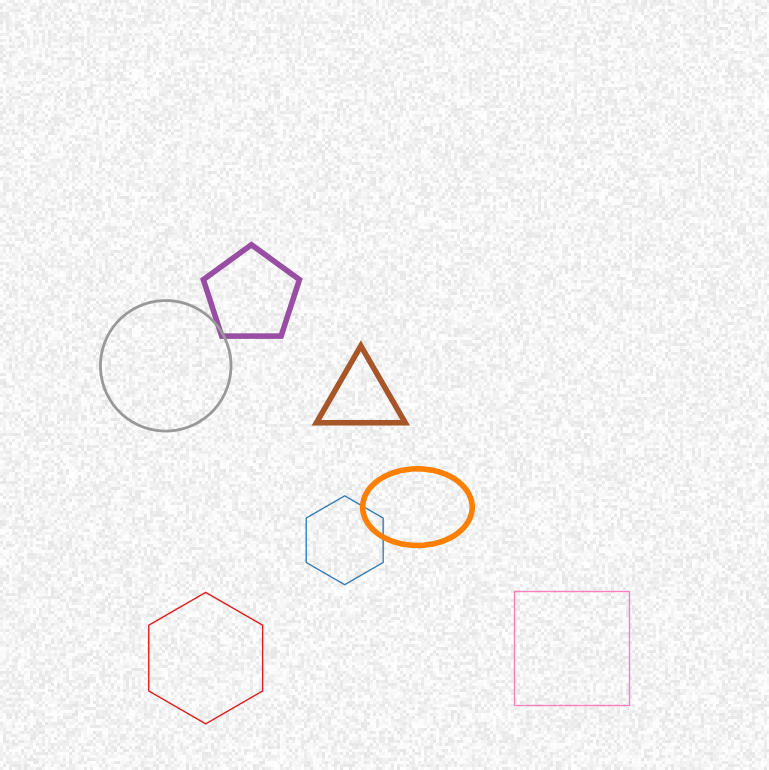[{"shape": "hexagon", "thickness": 0.5, "radius": 0.43, "center": [0.267, 0.145]}, {"shape": "hexagon", "thickness": 0.5, "radius": 0.29, "center": [0.448, 0.298]}, {"shape": "pentagon", "thickness": 2, "radius": 0.33, "center": [0.326, 0.617]}, {"shape": "oval", "thickness": 2, "radius": 0.36, "center": [0.542, 0.341]}, {"shape": "triangle", "thickness": 2, "radius": 0.33, "center": [0.469, 0.484]}, {"shape": "square", "thickness": 0.5, "radius": 0.37, "center": [0.742, 0.158]}, {"shape": "circle", "thickness": 1, "radius": 0.42, "center": [0.215, 0.525]}]